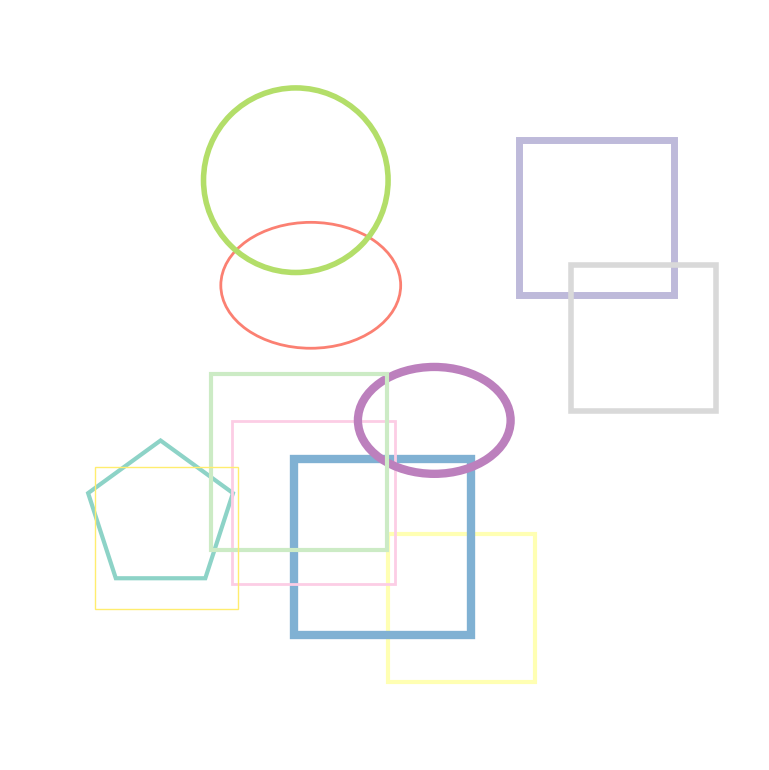[{"shape": "pentagon", "thickness": 1.5, "radius": 0.49, "center": [0.208, 0.329]}, {"shape": "square", "thickness": 1.5, "radius": 0.48, "center": [0.599, 0.211]}, {"shape": "square", "thickness": 2.5, "radius": 0.5, "center": [0.775, 0.717]}, {"shape": "oval", "thickness": 1, "radius": 0.58, "center": [0.404, 0.629]}, {"shape": "square", "thickness": 3, "radius": 0.57, "center": [0.497, 0.289]}, {"shape": "circle", "thickness": 2, "radius": 0.6, "center": [0.384, 0.766]}, {"shape": "square", "thickness": 1, "radius": 0.53, "center": [0.407, 0.347]}, {"shape": "square", "thickness": 2, "radius": 0.47, "center": [0.836, 0.561]}, {"shape": "oval", "thickness": 3, "radius": 0.5, "center": [0.564, 0.454]}, {"shape": "square", "thickness": 1.5, "radius": 0.57, "center": [0.389, 0.4]}, {"shape": "square", "thickness": 0.5, "radius": 0.46, "center": [0.216, 0.301]}]